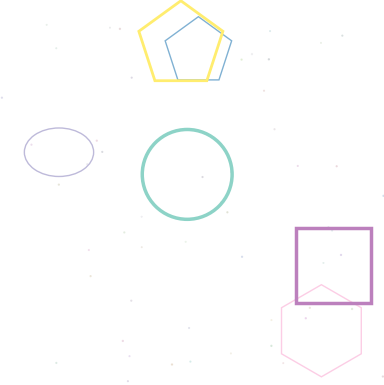[{"shape": "circle", "thickness": 2.5, "radius": 0.58, "center": [0.486, 0.547]}, {"shape": "oval", "thickness": 1, "radius": 0.45, "center": [0.153, 0.605]}, {"shape": "pentagon", "thickness": 1, "radius": 0.45, "center": [0.515, 0.866]}, {"shape": "hexagon", "thickness": 1, "radius": 0.6, "center": [0.835, 0.141]}, {"shape": "square", "thickness": 2.5, "radius": 0.49, "center": [0.866, 0.311]}, {"shape": "pentagon", "thickness": 2, "radius": 0.57, "center": [0.47, 0.883]}]